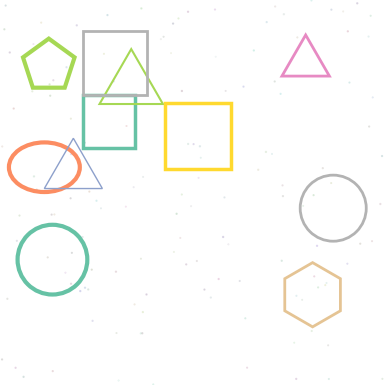[{"shape": "square", "thickness": 2.5, "radius": 0.34, "center": [0.283, 0.684]}, {"shape": "circle", "thickness": 3, "radius": 0.45, "center": [0.136, 0.326]}, {"shape": "oval", "thickness": 3, "radius": 0.46, "center": [0.115, 0.566]}, {"shape": "triangle", "thickness": 1, "radius": 0.44, "center": [0.191, 0.554]}, {"shape": "triangle", "thickness": 2, "radius": 0.36, "center": [0.794, 0.838]}, {"shape": "pentagon", "thickness": 3, "radius": 0.35, "center": [0.127, 0.829]}, {"shape": "triangle", "thickness": 1.5, "radius": 0.48, "center": [0.341, 0.777]}, {"shape": "square", "thickness": 2.5, "radius": 0.43, "center": [0.515, 0.647]}, {"shape": "hexagon", "thickness": 2, "radius": 0.42, "center": [0.812, 0.234]}, {"shape": "circle", "thickness": 2, "radius": 0.43, "center": [0.866, 0.459]}, {"shape": "square", "thickness": 2, "radius": 0.42, "center": [0.298, 0.838]}]